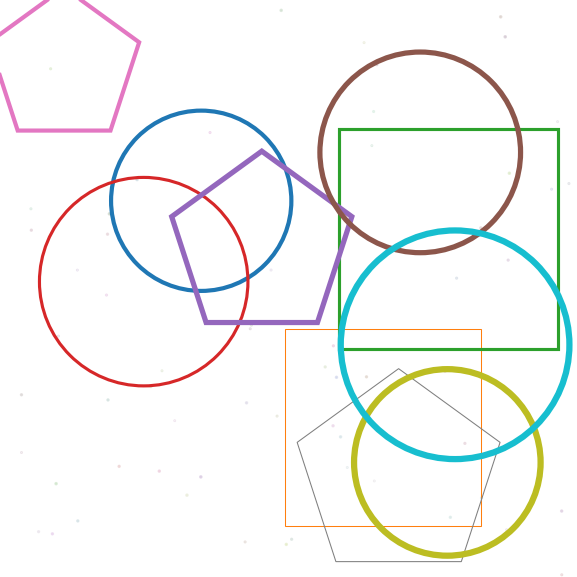[{"shape": "circle", "thickness": 2, "radius": 0.78, "center": [0.348, 0.651]}, {"shape": "square", "thickness": 0.5, "radius": 0.85, "center": [0.663, 0.259]}, {"shape": "square", "thickness": 1.5, "radius": 0.95, "center": [0.776, 0.585]}, {"shape": "circle", "thickness": 1.5, "radius": 0.9, "center": [0.249, 0.511]}, {"shape": "pentagon", "thickness": 2.5, "radius": 0.82, "center": [0.453, 0.573]}, {"shape": "circle", "thickness": 2.5, "radius": 0.87, "center": [0.728, 0.735]}, {"shape": "pentagon", "thickness": 2, "radius": 0.68, "center": [0.111, 0.884]}, {"shape": "pentagon", "thickness": 0.5, "radius": 0.92, "center": [0.69, 0.176]}, {"shape": "circle", "thickness": 3, "radius": 0.81, "center": [0.775, 0.198]}, {"shape": "circle", "thickness": 3, "radius": 0.99, "center": [0.788, 0.402]}]